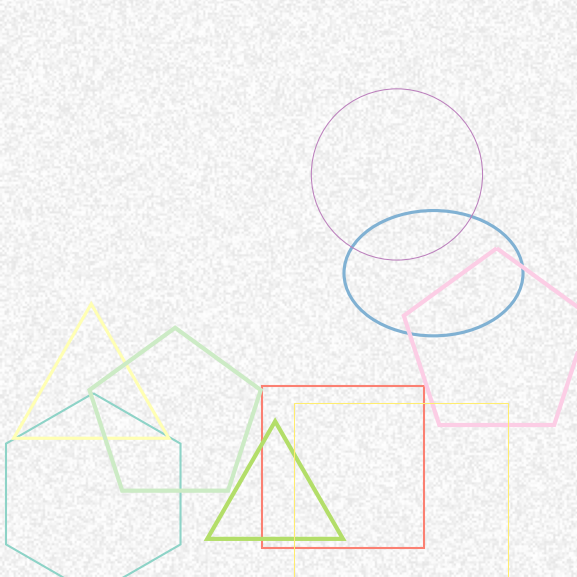[{"shape": "hexagon", "thickness": 1, "radius": 0.87, "center": [0.161, 0.144]}, {"shape": "triangle", "thickness": 1.5, "radius": 0.78, "center": [0.158, 0.318]}, {"shape": "square", "thickness": 1, "radius": 0.7, "center": [0.594, 0.191]}, {"shape": "oval", "thickness": 1.5, "radius": 0.77, "center": [0.751, 0.526]}, {"shape": "triangle", "thickness": 2, "radius": 0.68, "center": [0.476, 0.134]}, {"shape": "pentagon", "thickness": 2, "radius": 0.85, "center": [0.86, 0.4]}, {"shape": "circle", "thickness": 0.5, "radius": 0.74, "center": [0.687, 0.697]}, {"shape": "pentagon", "thickness": 2, "radius": 0.78, "center": [0.303, 0.276]}, {"shape": "square", "thickness": 0.5, "radius": 0.93, "center": [0.694, 0.116]}]